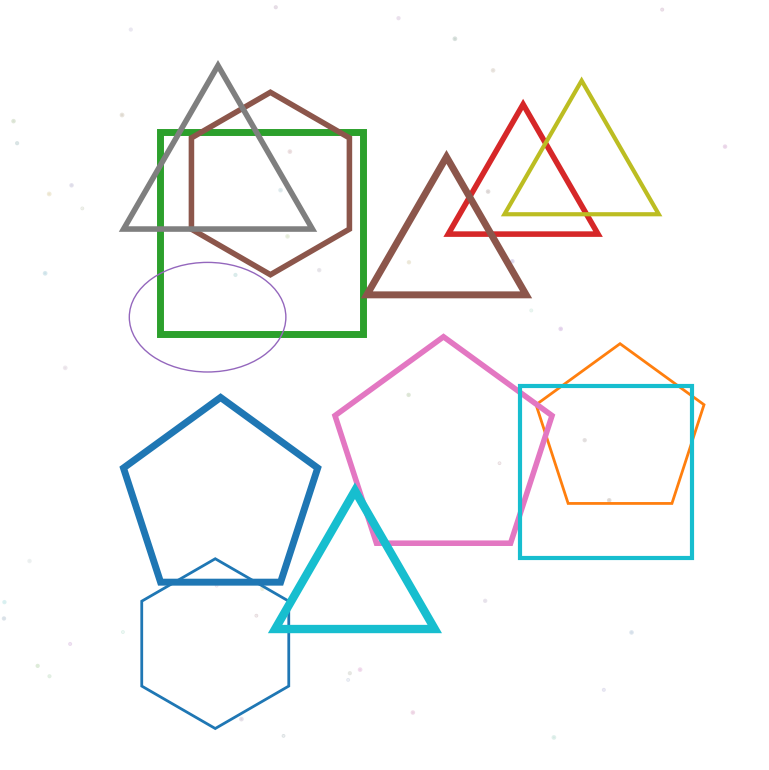[{"shape": "pentagon", "thickness": 2.5, "radius": 0.66, "center": [0.286, 0.351]}, {"shape": "hexagon", "thickness": 1, "radius": 0.55, "center": [0.28, 0.164]}, {"shape": "pentagon", "thickness": 1, "radius": 0.57, "center": [0.805, 0.439]}, {"shape": "square", "thickness": 2.5, "radius": 0.66, "center": [0.34, 0.697]}, {"shape": "triangle", "thickness": 2, "radius": 0.56, "center": [0.679, 0.752]}, {"shape": "oval", "thickness": 0.5, "radius": 0.51, "center": [0.27, 0.588]}, {"shape": "triangle", "thickness": 2.5, "radius": 0.6, "center": [0.58, 0.677]}, {"shape": "hexagon", "thickness": 2, "radius": 0.59, "center": [0.351, 0.762]}, {"shape": "pentagon", "thickness": 2, "radius": 0.74, "center": [0.576, 0.414]}, {"shape": "triangle", "thickness": 2, "radius": 0.71, "center": [0.283, 0.773]}, {"shape": "triangle", "thickness": 1.5, "radius": 0.58, "center": [0.755, 0.78]}, {"shape": "triangle", "thickness": 3, "radius": 0.6, "center": [0.461, 0.243]}, {"shape": "square", "thickness": 1.5, "radius": 0.56, "center": [0.787, 0.387]}]